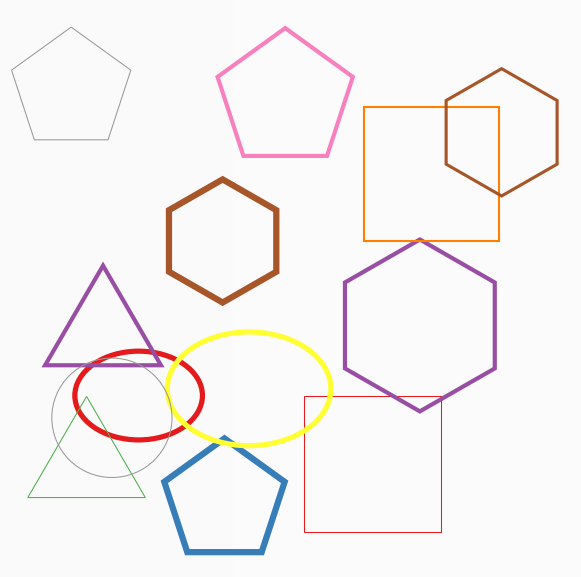[{"shape": "square", "thickness": 0.5, "radius": 0.59, "center": [0.641, 0.196]}, {"shape": "oval", "thickness": 2.5, "radius": 0.55, "center": [0.239, 0.314]}, {"shape": "pentagon", "thickness": 3, "radius": 0.54, "center": [0.386, 0.131]}, {"shape": "triangle", "thickness": 0.5, "radius": 0.58, "center": [0.149, 0.196]}, {"shape": "triangle", "thickness": 2, "radius": 0.58, "center": [0.177, 0.424]}, {"shape": "hexagon", "thickness": 2, "radius": 0.74, "center": [0.722, 0.436]}, {"shape": "square", "thickness": 1, "radius": 0.58, "center": [0.742, 0.698]}, {"shape": "oval", "thickness": 2.5, "radius": 0.7, "center": [0.429, 0.326]}, {"shape": "hexagon", "thickness": 3, "radius": 0.53, "center": [0.383, 0.582]}, {"shape": "hexagon", "thickness": 1.5, "radius": 0.55, "center": [0.863, 0.77]}, {"shape": "pentagon", "thickness": 2, "radius": 0.61, "center": [0.491, 0.828]}, {"shape": "pentagon", "thickness": 0.5, "radius": 0.54, "center": [0.122, 0.844]}, {"shape": "circle", "thickness": 0.5, "radius": 0.52, "center": [0.193, 0.276]}]